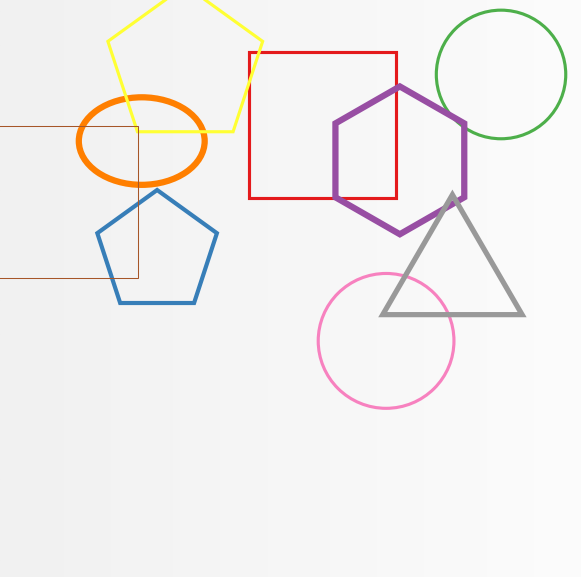[{"shape": "square", "thickness": 1.5, "radius": 0.63, "center": [0.555, 0.783]}, {"shape": "pentagon", "thickness": 2, "radius": 0.54, "center": [0.27, 0.562]}, {"shape": "circle", "thickness": 1.5, "radius": 0.56, "center": [0.862, 0.87]}, {"shape": "hexagon", "thickness": 3, "radius": 0.64, "center": [0.688, 0.721]}, {"shape": "oval", "thickness": 3, "radius": 0.54, "center": [0.244, 0.755]}, {"shape": "pentagon", "thickness": 1.5, "radius": 0.7, "center": [0.319, 0.884]}, {"shape": "square", "thickness": 0.5, "radius": 0.66, "center": [0.106, 0.649]}, {"shape": "circle", "thickness": 1.5, "radius": 0.58, "center": [0.664, 0.409]}, {"shape": "triangle", "thickness": 2.5, "radius": 0.69, "center": [0.778, 0.524]}]